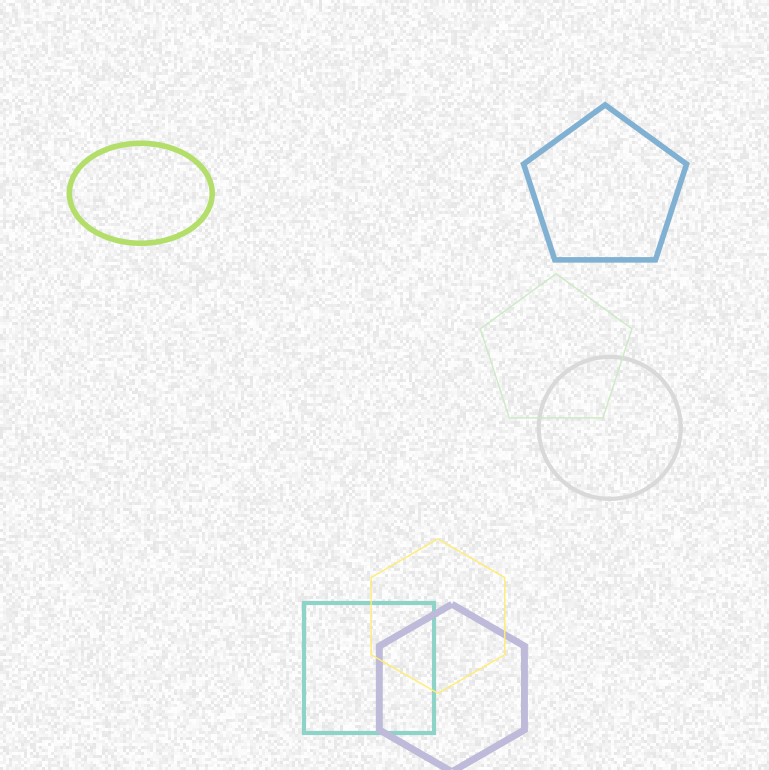[{"shape": "square", "thickness": 1.5, "radius": 0.42, "center": [0.48, 0.132]}, {"shape": "hexagon", "thickness": 2.5, "radius": 0.54, "center": [0.587, 0.107]}, {"shape": "pentagon", "thickness": 2, "radius": 0.56, "center": [0.786, 0.753]}, {"shape": "oval", "thickness": 2, "radius": 0.46, "center": [0.183, 0.749]}, {"shape": "circle", "thickness": 1.5, "radius": 0.46, "center": [0.792, 0.444]}, {"shape": "pentagon", "thickness": 0.5, "radius": 0.52, "center": [0.722, 0.541]}, {"shape": "hexagon", "thickness": 0.5, "radius": 0.5, "center": [0.569, 0.2]}]